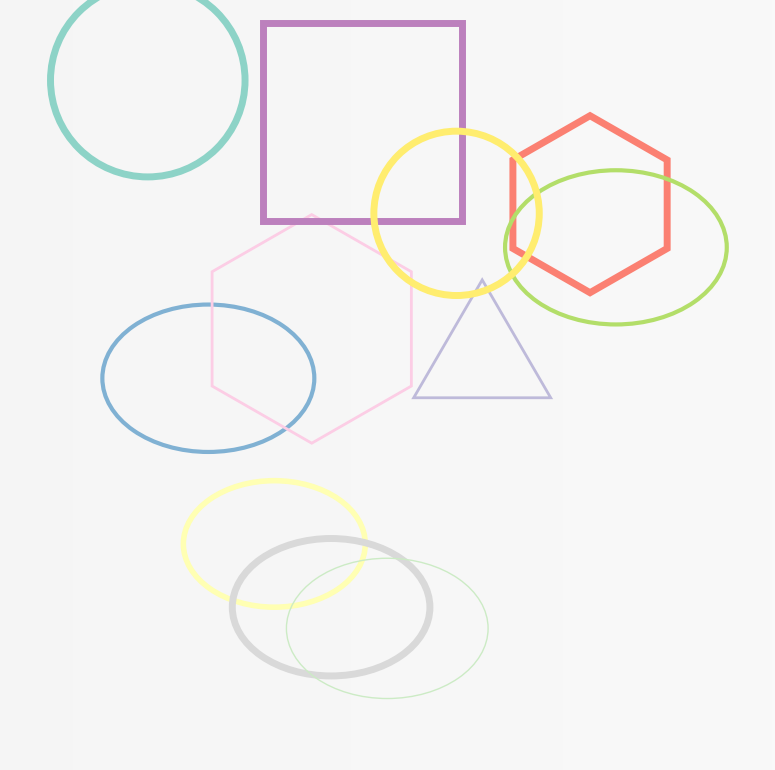[{"shape": "circle", "thickness": 2.5, "radius": 0.63, "center": [0.191, 0.896]}, {"shape": "oval", "thickness": 2, "radius": 0.59, "center": [0.354, 0.294]}, {"shape": "triangle", "thickness": 1, "radius": 0.51, "center": [0.622, 0.534]}, {"shape": "hexagon", "thickness": 2.5, "radius": 0.57, "center": [0.761, 0.735]}, {"shape": "oval", "thickness": 1.5, "radius": 0.68, "center": [0.269, 0.509]}, {"shape": "oval", "thickness": 1.5, "radius": 0.72, "center": [0.795, 0.679]}, {"shape": "hexagon", "thickness": 1, "radius": 0.74, "center": [0.402, 0.573]}, {"shape": "oval", "thickness": 2.5, "radius": 0.64, "center": [0.427, 0.211]}, {"shape": "square", "thickness": 2.5, "radius": 0.64, "center": [0.468, 0.841]}, {"shape": "oval", "thickness": 0.5, "radius": 0.65, "center": [0.5, 0.184]}, {"shape": "circle", "thickness": 2.5, "radius": 0.53, "center": [0.589, 0.723]}]